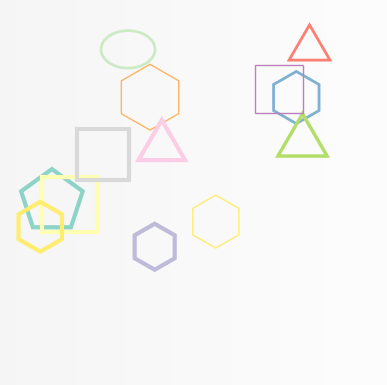[{"shape": "pentagon", "thickness": 3, "radius": 0.42, "center": [0.134, 0.477]}, {"shape": "square", "thickness": 3, "radius": 0.35, "center": [0.179, 0.469]}, {"shape": "hexagon", "thickness": 3, "radius": 0.3, "center": [0.399, 0.359]}, {"shape": "triangle", "thickness": 2, "radius": 0.31, "center": [0.799, 0.874]}, {"shape": "hexagon", "thickness": 2, "radius": 0.34, "center": [0.765, 0.747]}, {"shape": "hexagon", "thickness": 1, "radius": 0.43, "center": [0.387, 0.748]}, {"shape": "triangle", "thickness": 2.5, "radius": 0.37, "center": [0.781, 0.631]}, {"shape": "triangle", "thickness": 3, "radius": 0.35, "center": [0.417, 0.619]}, {"shape": "square", "thickness": 3, "radius": 0.33, "center": [0.266, 0.599]}, {"shape": "square", "thickness": 1, "radius": 0.31, "center": [0.72, 0.768]}, {"shape": "oval", "thickness": 2, "radius": 0.35, "center": [0.33, 0.872]}, {"shape": "hexagon", "thickness": 1, "radius": 0.34, "center": [0.557, 0.424]}, {"shape": "hexagon", "thickness": 3, "radius": 0.32, "center": [0.104, 0.411]}]